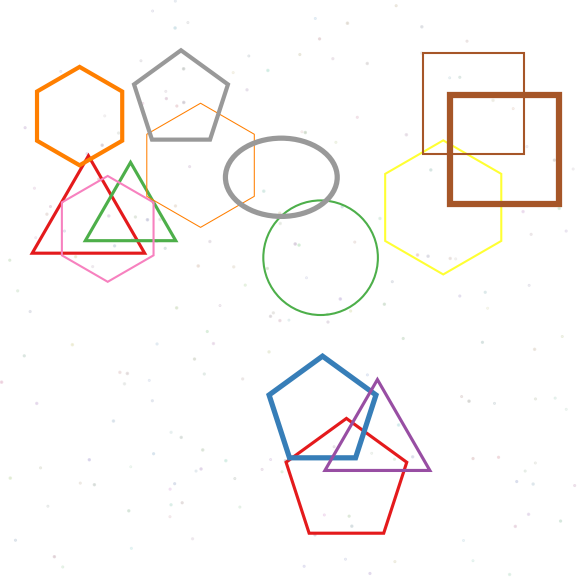[{"shape": "pentagon", "thickness": 1.5, "radius": 0.55, "center": [0.6, 0.165]}, {"shape": "triangle", "thickness": 1.5, "radius": 0.56, "center": [0.153, 0.617]}, {"shape": "pentagon", "thickness": 2.5, "radius": 0.49, "center": [0.558, 0.285]}, {"shape": "triangle", "thickness": 1.5, "radius": 0.45, "center": [0.226, 0.628]}, {"shape": "circle", "thickness": 1, "radius": 0.5, "center": [0.555, 0.553]}, {"shape": "triangle", "thickness": 1.5, "radius": 0.52, "center": [0.654, 0.237]}, {"shape": "hexagon", "thickness": 0.5, "radius": 0.54, "center": [0.347, 0.713]}, {"shape": "hexagon", "thickness": 2, "radius": 0.43, "center": [0.138, 0.798]}, {"shape": "hexagon", "thickness": 1, "radius": 0.58, "center": [0.767, 0.64]}, {"shape": "square", "thickness": 1, "radius": 0.44, "center": [0.819, 0.82]}, {"shape": "square", "thickness": 3, "radius": 0.47, "center": [0.874, 0.74]}, {"shape": "hexagon", "thickness": 1, "radius": 0.46, "center": [0.187, 0.603]}, {"shape": "oval", "thickness": 2.5, "radius": 0.48, "center": [0.487, 0.692]}, {"shape": "pentagon", "thickness": 2, "radius": 0.43, "center": [0.313, 0.827]}]